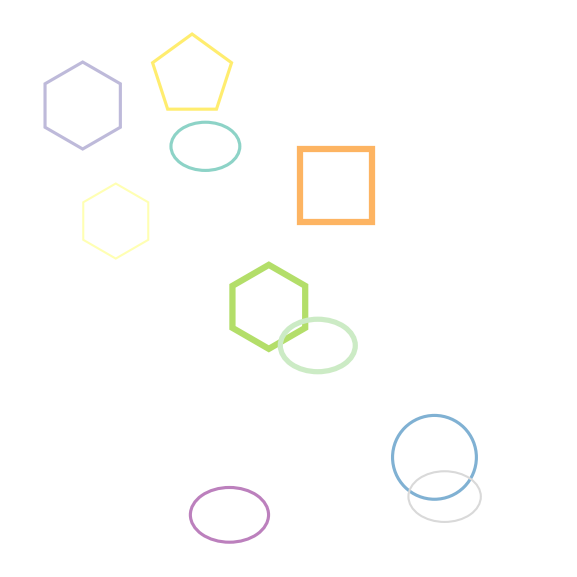[{"shape": "oval", "thickness": 1.5, "radius": 0.3, "center": [0.356, 0.746]}, {"shape": "hexagon", "thickness": 1, "radius": 0.32, "center": [0.2, 0.616]}, {"shape": "hexagon", "thickness": 1.5, "radius": 0.38, "center": [0.143, 0.816]}, {"shape": "circle", "thickness": 1.5, "radius": 0.36, "center": [0.752, 0.207]}, {"shape": "square", "thickness": 3, "radius": 0.31, "center": [0.582, 0.678]}, {"shape": "hexagon", "thickness": 3, "radius": 0.36, "center": [0.465, 0.468]}, {"shape": "oval", "thickness": 1, "radius": 0.31, "center": [0.77, 0.139]}, {"shape": "oval", "thickness": 1.5, "radius": 0.34, "center": [0.397, 0.108]}, {"shape": "oval", "thickness": 2.5, "radius": 0.32, "center": [0.55, 0.401]}, {"shape": "pentagon", "thickness": 1.5, "radius": 0.36, "center": [0.333, 0.868]}]